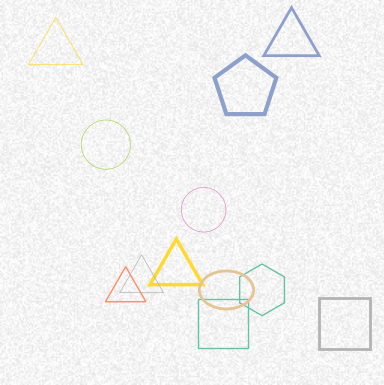[{"shape": "square", "thickness": 1, "radius": 0.32, "center": [0.58, 0.16]}, {"shape": "hexagon", "thickness": 1, "radius": 0.34, "center": [0.681, 0.247]}, {"shape": "triangle", "thickness": 1, "radius": 0.3, "center": [0.326, 0.247]}, {"shape": "triangle", "thickness": 2, "radius": 0.42, "center": [0.757, 0.897]}, {"shape": "pentagon", "thickness": 3, "radius": 0.42, "center": [0.637, 0.772]}, {"shape": "circle", "thickness": 0.5, "radius": 0.29, "center": [0.529, 0.455]}, {"shape": "circle", "thickness": 0.5, "radius": 0.32, "center": [0.275, 0.624]}, {"shape": "triangle", "thickness": 2.5, "radius": 0.4, "center": [0.458, 0.3]}, {"shape": "triangle", "thickness": 0.5, "radius": 0.41, "center": [0.145, 0.873]}, {"shape": "oval", "thickness": 2, "radius": 0.35, "center": [0.588, 0.247]}, {"shape": "square", "thickness": 2, "radius": 0.33, "center": [0.895, 0.159]}, {"shape": "triangle", "thickness": 0.5, "radius": 0.33, "center": [0.368, 0.273]}]